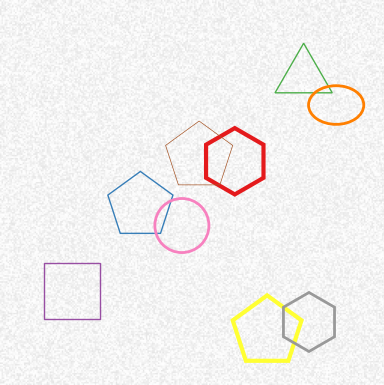[{"shape": "hexagon", "thickness": 3, "radius": 0.43, "center": [0.61, 0.581]}, {"shape": "pentagon", "thickness": 1, "radius": 0.44, "center": [0.365, 0.466]}, {"shape": "triangle", "thickness": 1, "radius": 0.43, "center": [0.789, 0.802]}, {"shape": "square", "thickness": 1, "radius": 0.36, "center": [0.188, 0.245]}, {"shape": "oval", "thickness": 2, "radius": 0.36, "center": [0.873, 0.727]}, {"shape": "pentagon", "thickness": 3, "radius": 0.47, "center": [0.694, 0.139]}, {"shape": "pentagon", "thickness": 0.5, "radius": 0.46, "center": [0.517, 0.594]}, {"shape": "circle", "thickness": 2, "radius": 0.35, "center": [0.472, 0.414]}, {"shape": "hexagon", "thickness": 2, "radius": 0.38, "center": [0.803, 0.164]}]